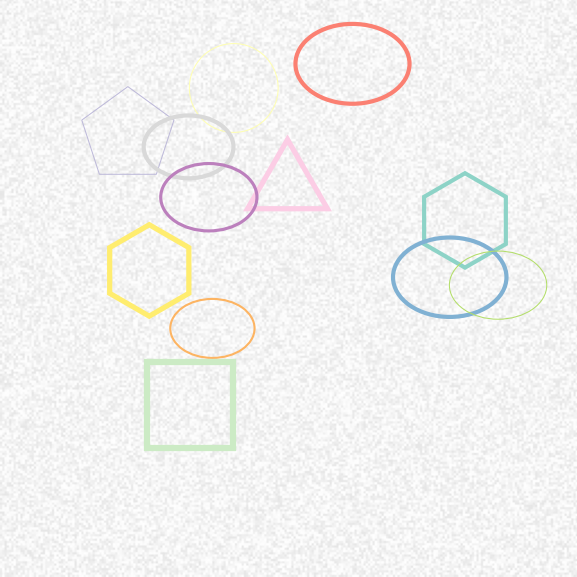[{"shape": "hexagon", "thickness": 2, "radius": 0.41, "center": [0.805, 0.617]}, {"shape": "circle", "thickness": 0.5, "radius": 0.38, "center": [0.405, 0.847]}, {"shape": "pentagon", "thickness": 0.5, "radius": 0.42, "center": [0.221, 0.765]}, {"shape": "oval", "thickness": 2, "radius": 0.49, "center": [0.61, 0.889]}, {"shape": "oval", "thickness": 2, "radius": 0.49, "center": [0.779, 0.519]}, {"shape": "oval", "thickness": 1, "radius": 0.36, "center": [0.368, 0.43]}, {"shape": "oval", "thickness": 0.5, "radius": 0.42, "center": [0.862, 0.505]}, {"shape": "triangle", "thickness": 2.5, "radius": 0.4, "center": [0.498, 0.678]}, {"shape": "oval", "thickness": 2, "radius": 0.39, "center": [0.327, 0.745]}, {"shape": "oval", "thickness": 1.5, "radius": 0.42, "center": [0.362, 0.658]}, {"shape": "square", "thickness": 3, "radius": 0.37, "center": [0.329, 0.297]}, {"shape": "hexagon", "thickness": 2.5, "radius": 0.4, "center": [0.258, 0.531]}]